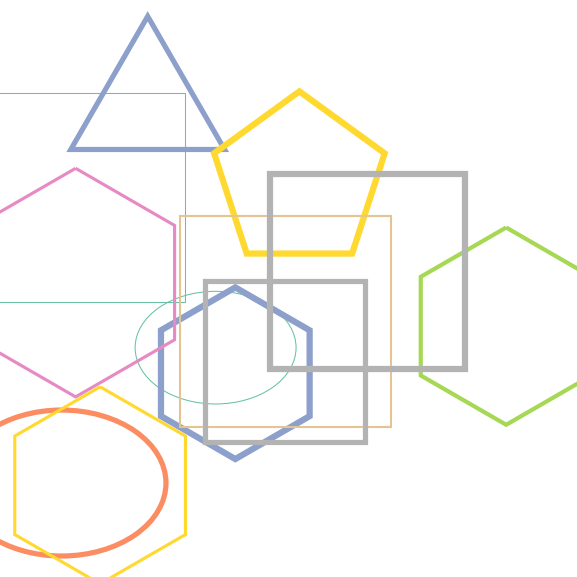[{"shape": "oval", "thickness": 0.5, "radius": 0.7, "center": [0.373, 0.397]}, {"shape": "square", "thickness": 0.5, "radius": 0.9, "center": [0.139, 0.657]}, {"shape": "oval", "thickness": 2.5, "radius": 0.9, "center": [0.107, 0.163]}, {"shape": "hexagon", "thickness": 3, "radius": 0.74, "center": [0.407, 0.353]}, {"shape": "triangle", "thickness": 2.5, "radius": 0.77, "center": [0.256, 0.817]}, {"shape": "hexagon", "thickness": 1.5, "radius": 0.99, "center": [0.131, 0.51]}, {"shape": "hexagon", "thickness": 2, "radius": 0.85, "center": [0.877, 0.434]}, {"shape": "hexagon", "thickness": 1.5, "radius": 0.85, "center": [0.173, 0.159]}, {"shape": "pentagon", "thickness": 3, "radius": 0.78, "center": [0.518, 0.686]}, {"shape": "square", "thickness": 1, "radius": 0.91, "center": [0.494, 0.442]}, {"shape": "square", "thickness": 2.5, "radius": 0.7, "center": [0.493, 0.373]}, {"shape": "square", "thickness": 3, "radius": 0.84, "center": [0.636, 0.529]}]